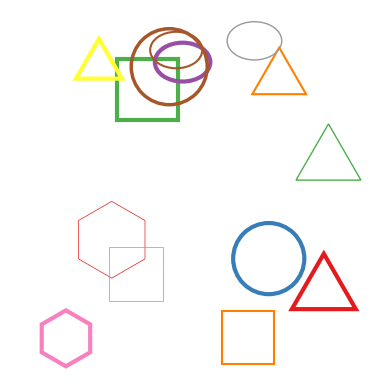[{"shape": "hexagon", "thickness": 0.5, "radius": 0.5, "center": [0.29, 0.377]}, {"shape": "triangle", "thickness": 3, "radius": 0.48, "center": [0.841, 0.245]}, {"shape": "circle", "thickness": 3, "radius": 0.46, "center": [0.698, 0.328]}, {"shape": "triangle", "thickness": 1, "radius": 0.49, "center": [0.853, 0.581]}, {"shape": "square", "thickness": 3, "radius": 0.4, "center": [0.383, 0.768]}, {"shape": "oval", "thickness": 3, "radius": 0.36, "center": [0.474, 0.839]}, {"shape": "square", "thickness": 1.5, "radius": 0.34, "center": [0.645, 0.123]}, {"shape": "triangle", "thickness": 1.5, "radius": 0.4, "center": [0.725, 0.796]}, {"shape": "triangle", "thickness": 3, "radius": 0.34, "center": [0.257, 0.83]}, {"shape": "circle", "thickness": 2.5, "radius": 0.49, "center": [0.44, 0.827]}, {"shape": "oval", "thickness": 1.5, "radius": 0.34, "center": [0.458, 0.87]}, {"shape": "hexagon", "thickness": 3, "radius": 0.36, "center": [0.171, 0.121]}, {"shape": "oval", "thickness": 1, "radius": 0.35, "center": [0.661, 0.894]}, {"shape": "square", "thickness": 0.5, "radius": 0.35, "center": [0.354, 0.288]}]